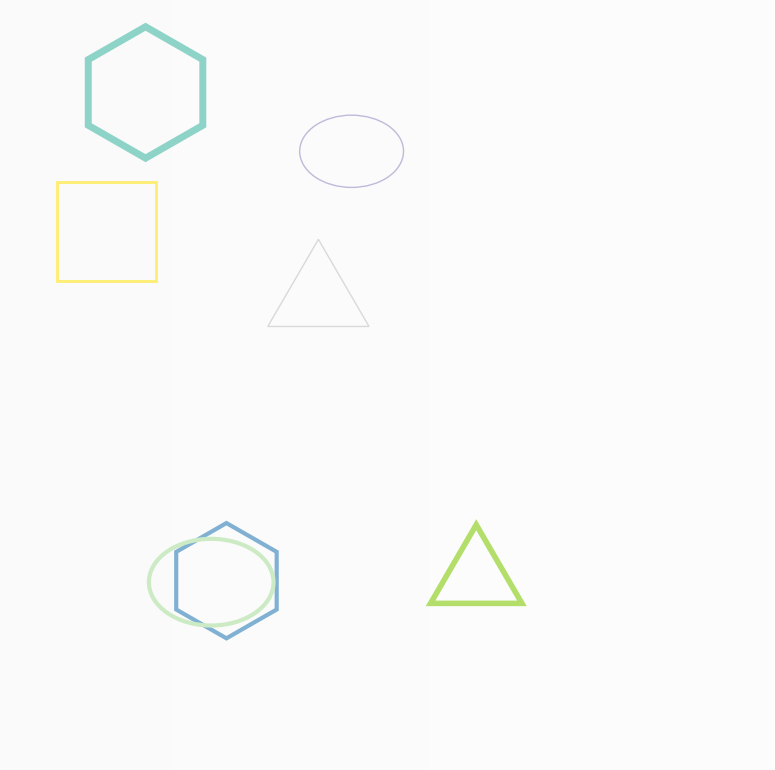[{"shape": "hexagon", "thickness": 2.5, "radius": 0.43, "center": [0.188, 0.88]}, {"shape": "oval", "thickness": 0.5, "radius": 0.33, "center": [0.454, 0.804]}, {"shape": "hexagon", "thickness": 1.5, "radius": 0.37, "center": [0.292, 0.246]}, {"shape": "triangle", "thickness": 2, "radius": 0.34, "center": [0.614, 0.25]}, {"shape": "triangle", "thickness": 0.5, "radius": 0.38, "center": [0.411, 0.614]}, {"shape": "oval", "thickness": 1.5, "radius": 0.4, "center": [0.273, 0.244]}, {"shape": "square", "thickness": 1, "radius": 0.32, "center": [0.137, 0.7]}]